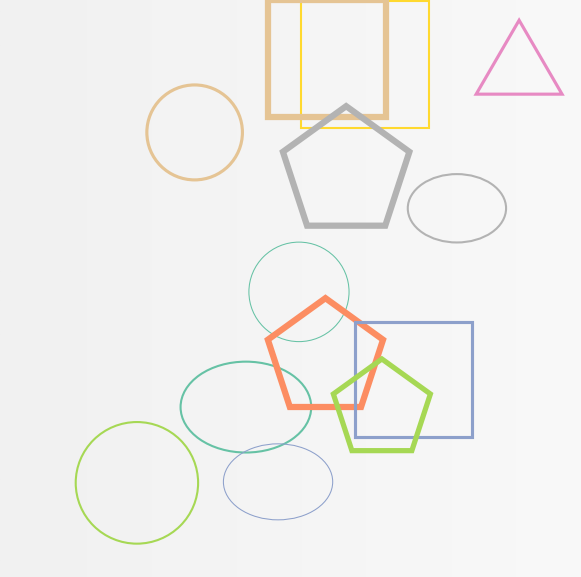[{"shape": "circle", "thickness": 0.5, "radius": 0.43, "center": [0.514, 0.494]}, {"shape": "oval", "thickness": 1, "radius": 0.56, "center": [0.423, 0.294]}, {"shape": "pentagon", "thickness": 3, "radius": 0.52, "center": [0.56, 0.379]}, {"shape": "square", "thickness": 1.5, "radius": 0.5, "center": [0.711, 0.342]}, {"shape": "oval", "thickness": 0.5, "radius": 0.47, "center": [0.478, 0.165]}, {"shape": "triangle", "thickness": 1.5, "radius": 0.43, "center": [0.893, 0.879]}, {"shape": "circle", "thickness": 1, "radius": 0.53, "center": [0.236, 0.163]}, {"shape": "pentagon", "thickness": 2.5, "radius": 0.44, "center": [0.657, 0.29]}, {"shape": "square", "thickness": 1, "radius": 0.55, "center": [0.629, 0.887]}, {"shape": "square", "thickness": 3, "radius": 0.51, "center": [0.563, 0.898]}, {"shape": "circle", "thickness": 1.5, "radius": 0.41, "center": [0.335, 0.77]}, {"shape": "pentagon", "thickness": 3, "radius": 0.57, "center": [0.596, 0.701]}, {"shape": "oval", "thickness": 1, "radius": 0.42, "center": [0.786, 0.638]}]